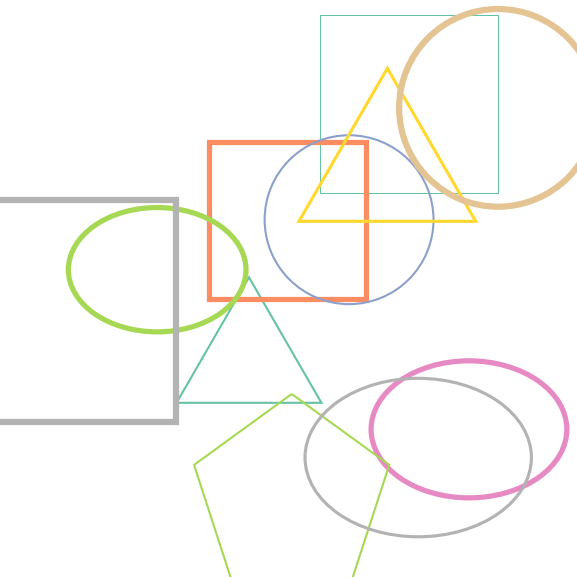[{"shape": "triangle", "thickness": 1, "radius": 0.72, "center": [0.431, 0.374]}, {"shape": "square", "thickness": 0.5, "radius": 0.77, "center": [0.708, 0.818]}, {"shape": "square", "thickness": 2.5, "radius": 0.68, "center": [0.498, 0.618]}, {"shape": "circle", "thickness": 1, "radius": 0.73, "center": [0.604, 0.619]}, {"shape": "oval", "thickness": 2.5, "radius": 0.85, "center": [0.812, 0.256]}, {"shape": "oval", "thickness": 2.5, "radius": 0.77, "center": [0.272, 0.532]}, {"shape": "pentagon", "thickness": 1, "radius": 0.89, "center": [0.505, 0.139]}, {"shape": "triangle", "thickness": 1.5, "radius": 0.88, "center": [0.671, 0.704]}, {"shape": "circle", "thickness": 3, "radius": 0.86, "center": [0.862, 0.812]}, {"shape": "oval", "thickness": 1.5, "radius": 0.98, "center": [0.724, 0.207]}, {"shape": "square", "thickness": 3, "radius": 0.96, "center": [0.113, 0.461]}]